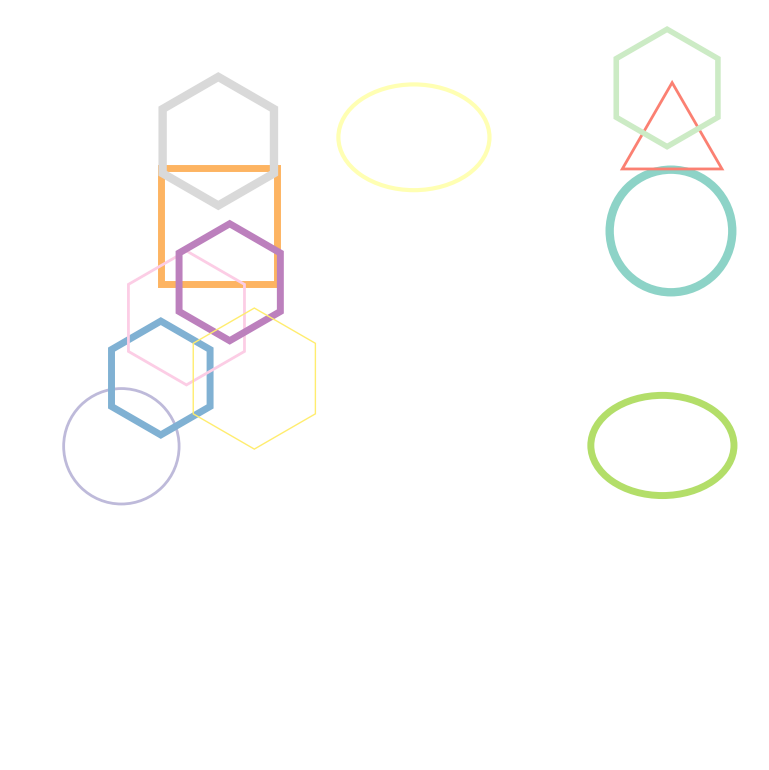[{"shape": "circle", "thickness": 3, "radius": 0.4, "center": [0.871, 0.7]}, {"shape": "oval", "thickness": 1.5, "radius": 0.49, "center": [0.538, 0.822]}, {"shape": "circle", "thickness": 1, "radius": 0.37, "center": [0.158, 0.42]}, {"shape": "triangle", "thickness": 1, "radius": 0.37, "center": [0.873, 0.818]}, {"shape": "hexagon", "thickness": 2.5, "radius": 0.37, "center": [0.209, 0.509]}, {"shape": "square", "thickness": 2.5, "radius": 0.38, "center": [0.285, 0.706]}, {"shape": "oval", "thickness": 2.5, "radius": 0.46, "center": [0.86, 0.421]}, {"shape": "hexagon", "thickness": 1, "radius": 0.44, "center": [0.242, 0.587]}, {"shape": "hexagon", "thickness": 3, "radius": 0.42, "center": [0.284, 0.817]}, {"shape": "hexagon", "thickness": 2.5, "radius": 0.38, "center": [0.298, 0.633]}, {"shape": "hexagon", "thickness": 2, "radius": 0.38, "center": [0.866, 0.886]}, {"shape": "hexagon", "thickness": 0.5, "radius": 0.46, "center": [0.33, 0.508]}]